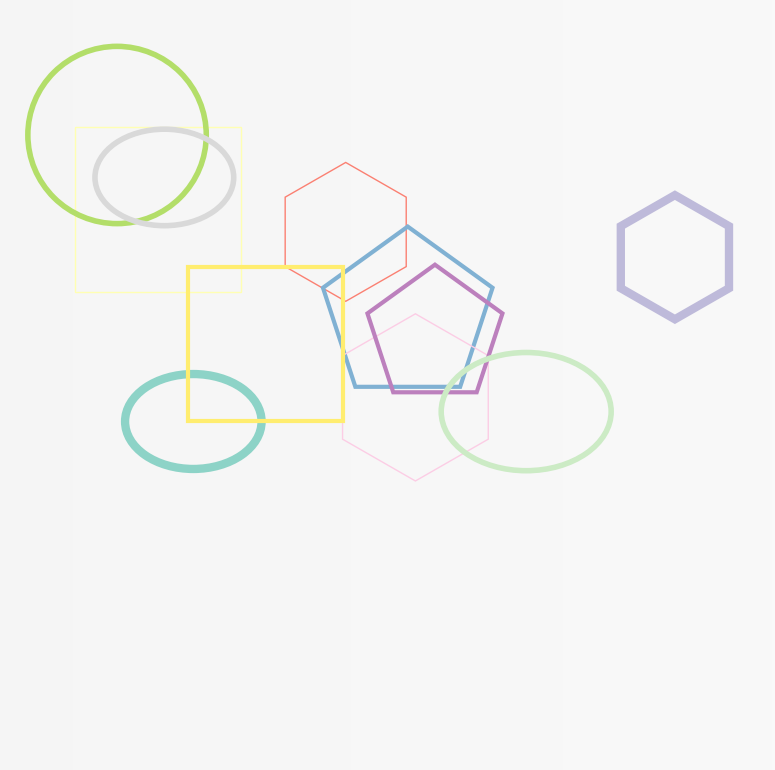[{"shape": "oval", "thickness": 3, "radius": 0.44, "center": [0.249, 0.453]}, {"shape": "square", "thickness": 0.5, "radius": 0.53, "center": [0.204, 0.728]}, {"shape": "hexagon", "thickness": 3, "radius": 0.4, "center": [0.871, 0.666]}, {"shape": "hexagon", "thickness": 0.5, "radius": 0.45, "center": [0.446, 0.699]}, {"shape": "pentagon", "thickness": 1.5, "radius": 0.58, "center": [0.526, 0.591]}, {"shape": "circle", "thickness": 2, "radius": 0.58, "center": [0.151, 0.825]}, {"shape": "hexagon", "thickness": 0.5, "radius": 0.54, "center": [0.536, 0.484]}, {"shape": "oval", "thickness": 2, "radius": 0.45, "center": [0.212, 0.77]}, {"shape": "pentagon", "thickness": 1.5, "radius": 0.46, "center": [0.561, 0.565]}, {"shape": "oval", "thickness": 2, "radius": 0.55, "center": [0.679, 0.465]}, {"shape": "square", "thickness": 1.5, "radius": 0.5, "center": [0.342, 0.553]}]